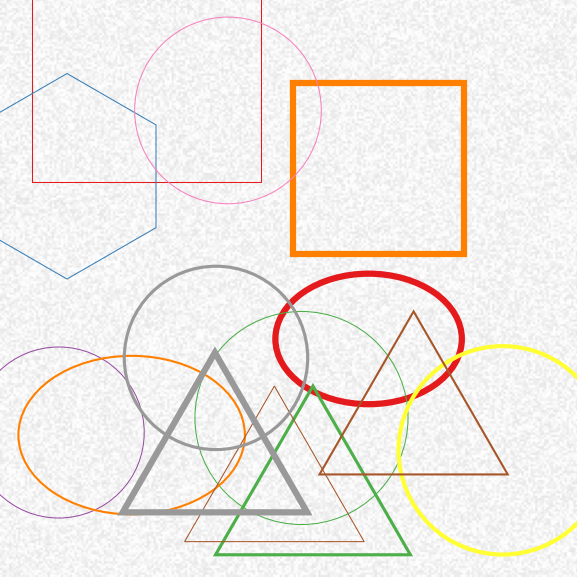[{"shape": "square", "thickness": 0.5, "radius": 0.99, "center": [0.254, 0.882]}, {"shape": "oval", "thickness": 3, "radius": 0.81, "center": [0.638, 0.412]}, {"shape": "hexagon", "thickness": 0.5, "radius": 0.89, "center": [0.116, 0.694]}, {"shape": "circle", "thickness": 0.5, "radius": 0.92, "center": [0.522, 0.275]}, {"shape": "triangle", "thickness": 1.5, "radius": 0.97, "center": [0.542, 0.136]}, {"shape": "circle", "thickness": 0.5, "radius": 0.74, "center": [0.102, 0.25]}, {"shape": "square", "thickness": 3, "radius": 0.74, "center": [0.656, 0.707]}, {"shape": "oval", "thickness": 1, "radius": 0.98, "center": [0.228, 0.246]}, {"shape": "circle", "thickness": 2, "radius": 0.9, "center": [0.871, 0.219]}, {"shape": "triangle", "thickness": 0.5, "radius": 0.9, "center": [0.475, 0.151]}, {"shape": "triangle", "thickness": 1, "radius": 0.94, "center": [0.716, 0.272]}, {"shape": "circle", "thickness": 0.5, "radius": 0.81, "center": [0.395, 0.808]}, {"shape": "triangle", "thickness": 3, "radius": 0.92, "center": [0.372, 0.204]}, {"shape": "circle", "thickness": 1.5, "radius": 0.79, "center": [0.374, 0.379]}]